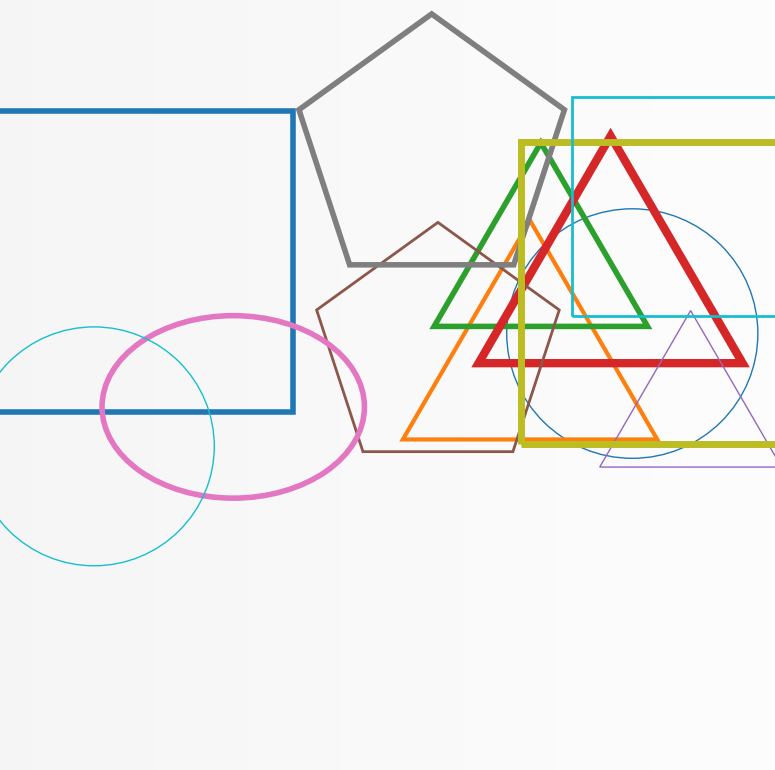[{"shape": "circle", "thickness": 0.5, "radius": 0.81, "center": [0.816, 0.567]}, {"shape": "square", "thickness": 2, "radius": 0.98, "center": [0.182, 0.661]}, {"shape": "triangle", "thickness": 1.5, "radius": 0.95, "center": [0.684, 0.524]}, {"shape": "triangle", "thickness": 2, "radius": 0.8, "center": [0.698, 0.656]}, {"shape": "triangle", "thickness": 3, "radius": 0.98, "center": [0.788, 0.627]}, {"shape": "triangle", "thickness": 0.5, "radius": 0.68, "center": [0.891, 0.461]}, {"shape": "pentagon", "thickness": 1, "radius": 0.82, "center": [0.565, 0.547]}, {"shape": "oval", "thickness": 2, "radius": 0.85, "center": [0.301, 0.472]}, {"shape": "pentagon", "thickness": 2, "radius": 0.9, "center": [0.557, 0.802]}, {"shape": "square", "thickness": 2.5, "radius": 0.98, "center": [0.869, 0.619]}, {"shape": "square", "thickness": 1, "radius": 0.71, "center": [0.881, 0.732]}, {"shape": "circle", "thickness": 0.5, "radius": 0.78, "center": [0.121, 0.42]}]